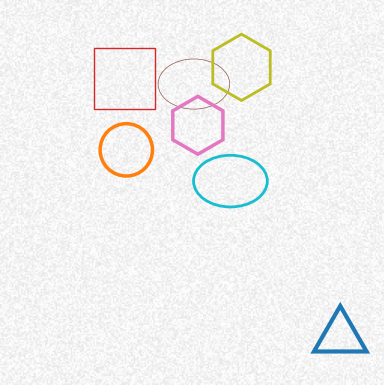[{"shape": "triangle", "thickness": 3, "radius": 0.39, "center": [0.884, 0.126]}, {"shape": "circle", "thickness": 2.5, "radius": 0.34, "center": [0.328, 0.611]}, {"shape": "square", "thickness": 1, "radius": 0.4, "center": [0.324, 0.796]}, {"shape": "oval", "thickness": 0.5, "radius": 0.47, "center": [0.504, 0.782]}, {"shape": "hexagon", "thickness": 2.5, "radius": 0.38, "center": [0.514, 0.675]}, {"shape": "hexagon", "thickness": 2, "radius": 0.43, "center": [0.627, 0.825]}, {"shape": "oval", "thickness": 2, "radius": 0.48, "center": [0.599, 0.53]}]